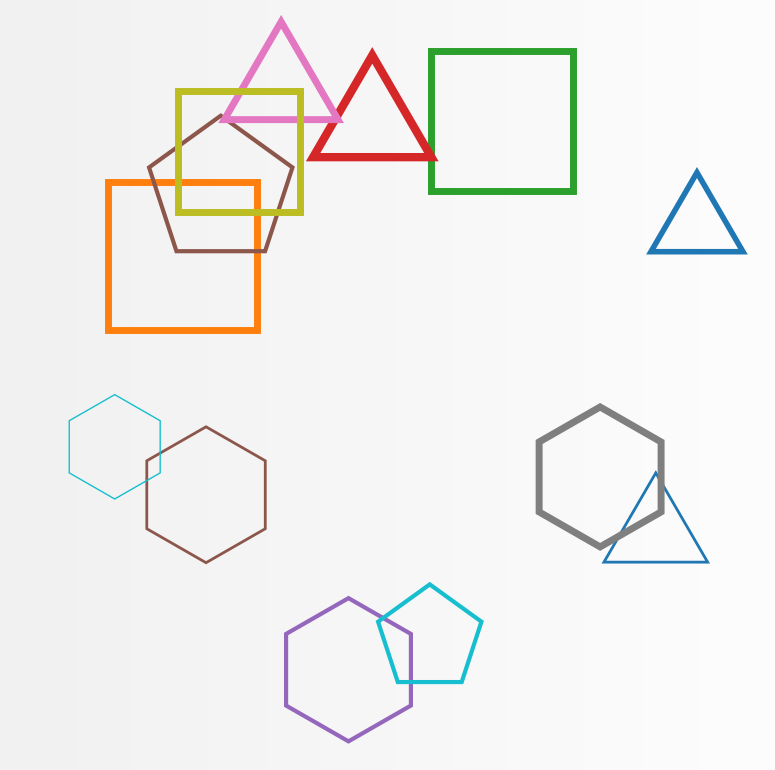[{"shape": "triangle", "thickness": 2, "radius": 0.34, "center": [0.899, 0.707]}, {"shape": "triangle", "thickness": 1, "radius": 0.39, "center": [0.846, 0.309]}, {"shape": "square", "thickness": 2.5, "radius": 0.48, "center": [0.235, 0.668]}, {"shape": "square", "thickness": 2.5, "radius": 0.46, "center": [0.648, 0.843]}, {"shape": "triangle", "thickness": 3, "radius": 0.44, "center": [0.48, 0.84]}, {"shape": "hexagon", "thickness": 1.5, "radius": 0.46, "center": [0.45, 0.13]}, {"shape": "hexagon", "thickness": 1, "radius": 0.44, "center": [0.266, 0.357]}, {"shape": "pentagon", "thickness": 1.5, "radius": 0.49, "center": [0.285, 0.752]}, {"shape": "triangle", "thickness": 2.5, "radius": 0.42, "center": [0.363, 0.887]}, {"shape": "hexagon", "thickness": 2.5, "radius": 0.45, "center": [0.774, 0.381]}, {"shape": "square", "thickness": 2.5, "radius": 0.39, "center": [0.308, 0.803]}, {"shape": "pentagon", "thickness": 1.5, "radius": 0.35, "center": [0.555, 0.171]}, {"shape": "hexagon", "thickness": 0.5, "radius": 0.34, "center": [0.148, 0.42]}]